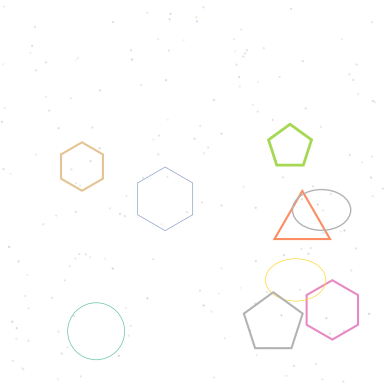[{"shape": "circle", "thickness": 0.5, "radius": 0.37, "center": [0.25, 0.14]}, {"shape": "triangle", "thickness": 1.5, "radius": 0.42, "center": [0.785, 0.421]}, {"shape": "hexagon", "thickness": 0.5, "radius": 0.41, "center": [0.429, 0.484]}, {"shape": "hexagon", "thickness": 1.5, "radius": 0.39, "center": [0.863, 0.195]}, {"shape": "pentagon", "thickness": 2, "radius": 0.29, "center": [0.753, 0.619]}, {"shape": "oval", "thickness": 0.5, "radius": 0.39, "center": [0.768, 0.273]}, {"shape": "hexagon", "thickness": 1.5, "radius": 0.31, "center": [0.213, 0.567]}, {"shape": "oval", "thickness": 1, "radius": 0.38, "center": [0.835, 0.455]}, {"shape": "pentagon", "thickness": 1.5, "radius": 0.4, "center": [0.71, 0.161]}]